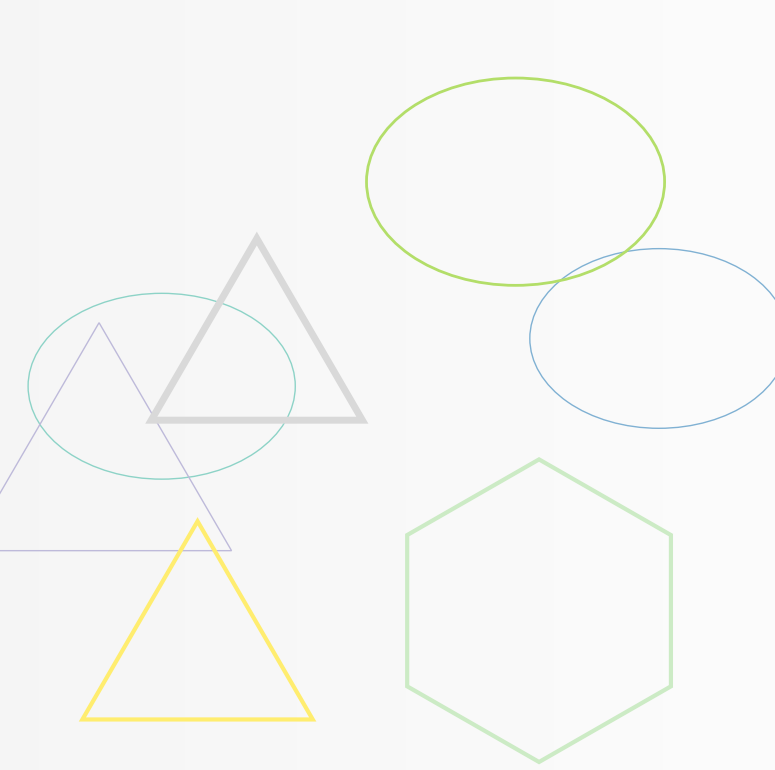[{"shape": "oval", "thickness": 0.5, "radius": 0.86, "center": [0.209, 0.498]}, {"shape": "triangle", "thickness": 0.5, "radius": 0.99, "center": [0.128, 0.384]}, {"shape": "oval", "thickness": 0.5, "radius": 0.83, "center": [0.85, 0.56]}, {"shape": "oval", "thickness": 1, "radius": 0.96, "center": [0.665, 0.764]}, {"shape": "triangle", "thickness": 2.5, "radius": 0.79, "center": [0.331, 0.533]}, {"shape": "hexagon", "thickness": 1.5, "radius": 0.98, "center": [0.696, 0.207]}, {"shape": "triangle", "thickness": 1.5, "radius": 0.86, "center": [0.255, 0.151]}]